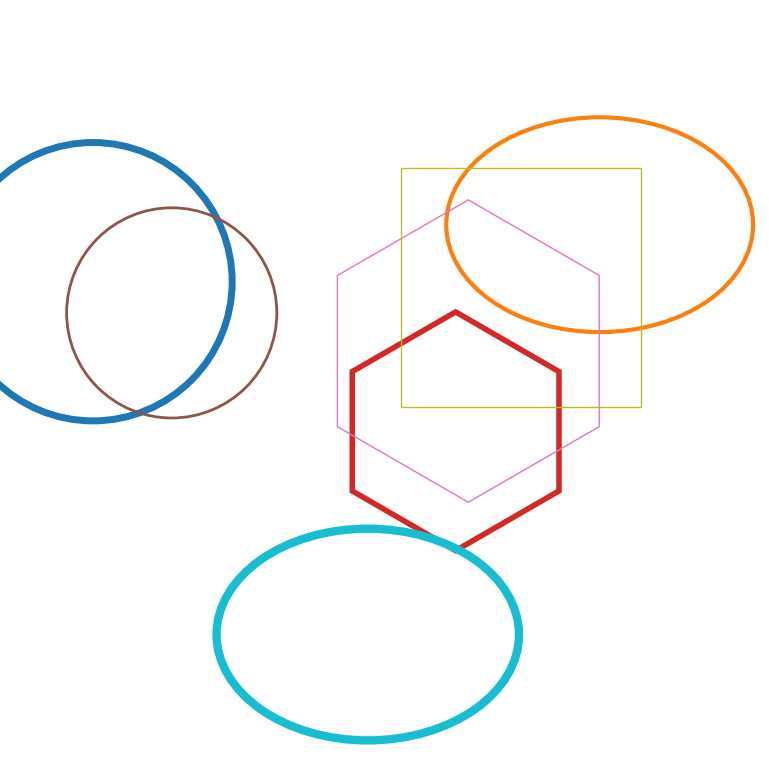[{"shape": "circle", "thickness": 2.5, "radius": 0.9, "center": [0.121, 0.634]}, {"shape": "oval", "thickness": 1.5, "radius": 1.0, "center": [0.779, 0.708]}, {"shape": "hexagon", "thickness": 2, "radius": 0.78, "center": [0.592, 0.44]}, {"shape": "circle", "thickness": 1, "radius": 0.68, "center": [0.223, 0.594]}, {"shape": "hexagon", "thickness": 0.5, "radius": 0.98, "center": [0.608, 0.544]}, {"shape": "square", "thickness": 0.5, "radius": 0.78, "center": [0.677, 0.627]}, {"shape": "oval", "thickness": 3, "radius": 0.98, "center": [0.478, 0.176]}]